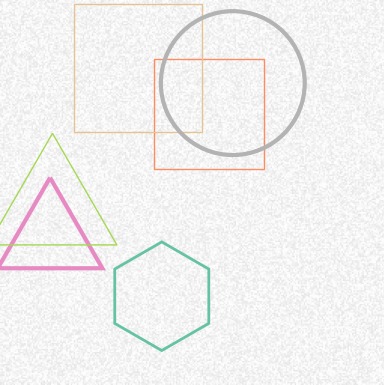[{"shape": "hexagon", "thickness": 2, "radius": 0.71, "center": [0.42, 0.231]}, {"shape": "square", "thickness": 1, "radius": 0.72, "center": [0.544, 0.704]}, {"shape": "triangle", "thickness": 3, "radius": 0.78, "center": [0.13, 0.382]}, {"shape": "triangle", "thickness": 1, "radius": 0.97, "center": [0.136, 0.46]}, {"shape": "square", "thickness": 1, "radius": 0.83, "center": [0.359, 0.823]}, {"shape": "circle", "thickness": 3, "radius": 0.93, "center": [0.605, 0.784]}]